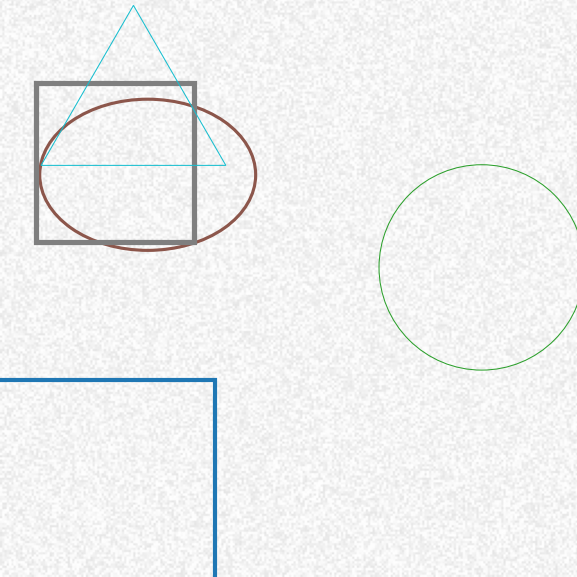[{"shape": "square", "thickness": 2, "radius": 0.99, "center": [0.175, 0.144]}, {"shape": "circle", "thickness": 0.5, "radius": 0.89, "center": [0.834, 0.536]}, {"shape": "oval", "thickness": 1.5, "radius": 0.93, "center": [0.256, 0.696]}, {"shape": "square", "thickness": 2.5, "radius": 0.69, "center": [0.199, 0.718]}, {"shape": "triangle", "thickness": 0.5, "radius": 0.92, "center": [0.231, 0.805]}]